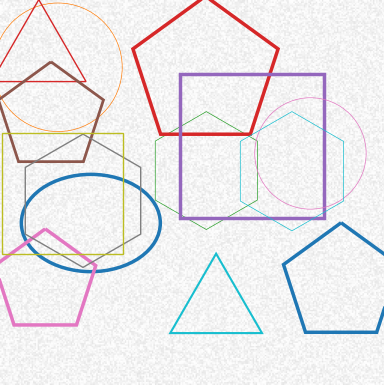[{"shape": "pentagon", "thickness": 2.5, "radius": 0.79, "center": [0.886, 0.264]}, {"shape": "oval", "thickness": 2.5, "radius": 0.9, "center": [0.236, 0.421]}, {"shape": "circle", "thickness": 0.5, "radius": 0.83, "center": [0.15, 0.825]}, {"shape": "hexagon", "thickness": 0.5, "radius": 0.77, "center": [0.536, 0.557]}, {"shape": "triangle", "thickness": 1, "radius": 0.71, "center": [0.101, 0.859]}, {"shape": "pentagon", "thickness": 2.5, "radius": 0.99, "center": [0.534, 0.812]}, {"shape": "square", "thickness": 2.5, "radius": 0.94, "center": [0.654, 0.621]}, {"shape": "pentagon", "thickness": 2, "radius": 0.72, "center": [0.132, 0.696]}, {"shape": "pentagon", "thickness": 2.5, "radius": 0.69, "center": [0.118, 0.268]}, {"shape": "circle", "thickness": 0.5, "radius": 0.72, "center": [0.806, 0.601]}, {"shape": "hexagon", "thickness": 1, "radius": 0.87, "center": [0.216, 0.479]}, {"shape": "square", "thickness": 1, "radius": 0.79, "center": [0.162, 0.497]}, {"shape": "triangle", "thickness": 1.5, "radius": 0.69, "center": [0.561, 0.204]}, {"shape": "hexagon", "thickness": 0.5, "radius": 0.77, "center": [0.758, 0.555]}]